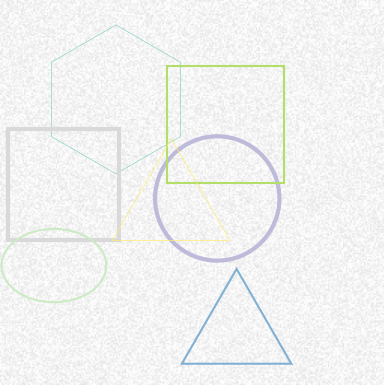[{"shape": "hexagon", "thickness": 0.5, "radius": 0.97, "center": [0.301, 0.742]}, {"shape": "circle", "thickness": 3, "radius": 0.81, "center": [0.564, 0.485]}, {"shape": "triangle", "thickness": 1.5, "radius": 0.82, "center": [0.615, 0.137]}, {"shape": "square", "thickness": 1.5, "radius": 0.76, "center": [0.586, 0.677]}, {"shape": "square", "thickness": 3, "radius": 0.72, "center": [0.165, 0.521]}, {"shape": "oval", "thickness": 1.5, "radius": 0.68, "center": [0.14, 0.31]}, {"shape": "triangle", "thickness": 0.5, "radius": 0.88, "center": [0.445, 0.464]}]